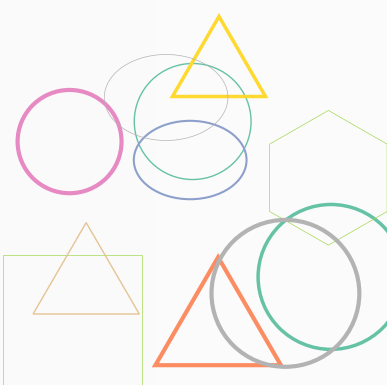[{"shape": "circle", "thickness": 1, "radius": 0.75, "center": [0.497, 0.684]}, {"shape": "circle", "thickness": 2.5, "radius": 0.94, "center": [0.854, 0.281]}, {"shape": "triangle", "thickness": 3, "radius": 0.94, "center": [0.563, 0.145]}, {"shape": "oval", "thickness": 1.5, "radius": 0.73, "center": [0.491, 0.584]}, {"shape": "circle", "thickness": 3, "radius": 0.67, "center": [0.18, 0.632]}, {"shape": "square", "thickness": 0.5, "radius": 0.89, "center": [0.188, 0.159]}, {"shape": "hexagon", "thickness": 0.5, "radius": 0.88, "center": [0.847, 0.538]}, {"shape": "triangle", "thickness": 2.5, "radius": 0.69, "center": [0.565, 0.819]}, {"shape": "triangle", "thickness": 1, "radius": 0.79, "center": [0.222, 0.264]}, {"shape": "oval", "thickness": 0.5, "radius": 0.8, "center": [0.429, 0.747]}, {"shape": "circle", "thickness": 3, "radius": 0.95, "center": [0.737, 0.238]}]